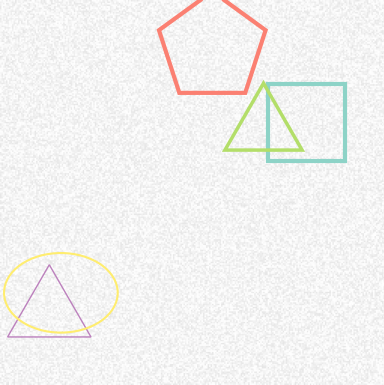[{"shape": "square", "thickness": 3, "radius": 0.5, "center": [0.796, 0.683]}, {"shape": "pentagon", "thickness": 3, "radius": 0.73, "center": [0.551, 0.877]}, {"shape": "triangle", "thickness": 2.5, "radius": 0.58, "center": [0.684, 0.668]}, {"shape": "triangle", "thickness": 1, "radius": 0.63, "center": [0.128, 0.187]}, {"shape": "oval", "thickness": 1.5, "radius": 0.74, "center": [0.158, 0.239]}]